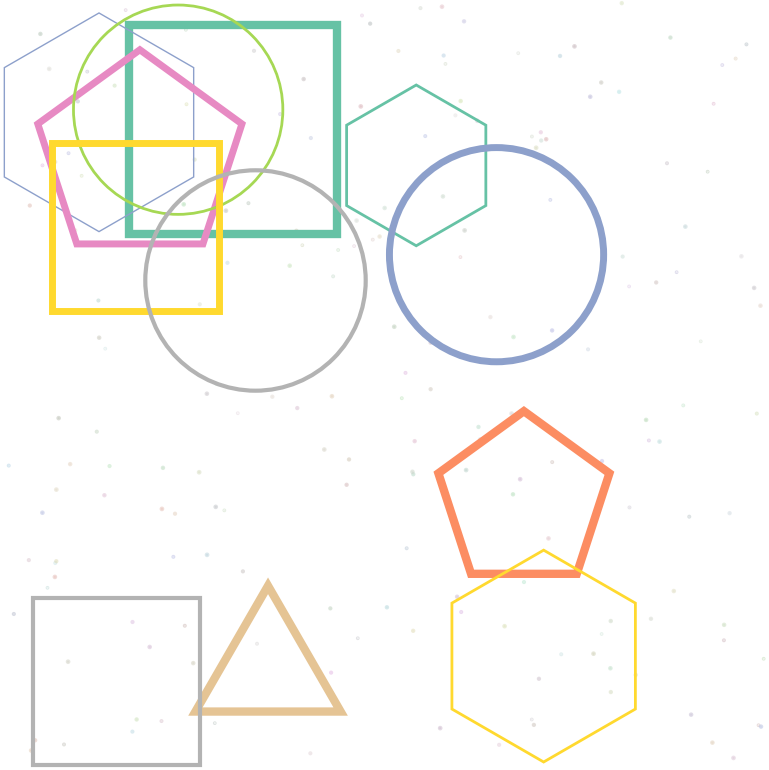[{"shape": "hexagon", "thickness": 1, "radius": 0.52, "center": [0.541, 0.785]}, {"shape": "square", "thickness": 3, "radius": 0.68, "center": [0.302, 0.832]}, {"shape": "pentagon", "thickness": 3, "radius": 0.58, "center": [0.68, 0.349]}, {"shape": "hexagon", "thickness": 0.5, "radius": 0.71, "center": [0.129, 0.841]}, {"shape": "circle", "thickness": 2.5, "radius": 0.7, "center": [0.645, 0.669]}, {"shape": "pentagon", "thickness": 2.5, "radius": 0.7, "center": [0.182, 0.796]}, {"shape": "circle", "thickness": 1, "radius": 0.68, "center": [0.231, 0.858]}, {"shape": "square", "thickness": 2.5, "radius": 0.54, "center": [0.176, 0.705]}, {"shape": "hexagon", "thickness": 1, "radius": 0.69, "center": [0.706, 0.148]}, {"shape": "triangle", "thickness": 3, "radius": 0.54, "center": [0.348, 0.13]}, {"shape": "square", "thickness": 1.5, "radius": 0.54, "center": [0.152, 0.115]}, {"shape": "circle", "thickness": 1.5, "radius": 0.72, "center": [0.332, 0.636]}]